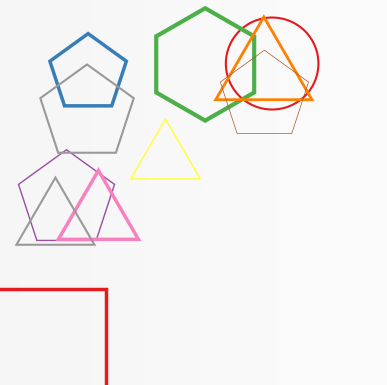[{"shape": "circle", "thickness": 1.5, "radius": 0.6, "center": [0.702, 0.835]}, {"shape": "square", "thickness": 2.5, "radius": 0.72, "center": [0.129, 0.105]}, {"shape": "pentagon", "thickness": 2.5, "radius": 0.52, "center": [0.227, 0.809]}, {"shape": "hexagon", "thickness": 3, "radius": 0.73, "center": [0.53, 0.833]}, {"shape": "pentagon", "thickness": 1, "radius": 0.65, "center": [0.172, 0.481]}, {"shape": "triangle", "thickness": 2, "radius": 0.72, "center": [0.681, 0.813]}, {"shape": "triangle", "thickness": 1, "radius": 0.52, "center": [0.427, 0.587]}, {"shape": "pentagon", "thickness": 0.5, "radius": 0.6, "center": [0.682, 0.75]}, {"shape": "triangle", "thickness": 2.5, "radius": 0.6, "center": [0.254, 0.438]}, {"shape": "pentagon", "thickness": 1.5, "radius": 0.63, "center": [0.225, 0.706]}, {"shape": "triangle", "thickness": 1.5, "radius": 0.58, "center": [0.143, 0.422]}]